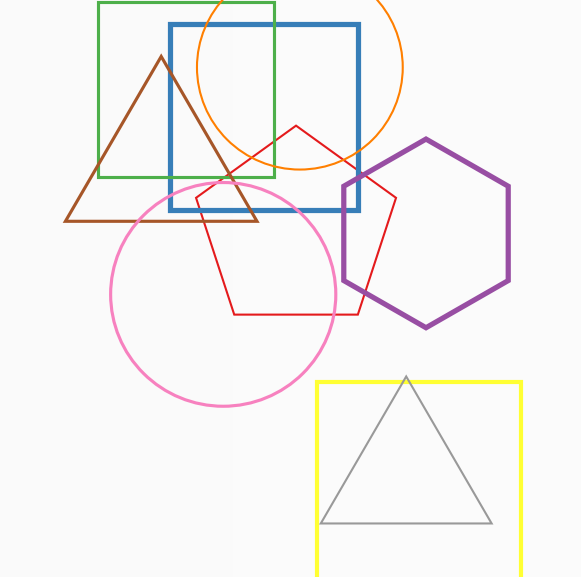[{"shape": "pentagon", "thickness": 1, "radius": 0.9, "center": [0.509, 0.601]}, {"shape": "square", "thickness": 2.5, "radius": 0.81, "center": [0.454, 0.796]}, {"shape": "square", "thickness": 1.5, "radius": 0.76, "center": [0.32, 0.844]}, {"shape": "hexagon", "thickness": 2.5, "radius": 0.82, "center": [0.733, 0.595]}, {"shape": "circle", "thickness": 1, "radius": 0.89, "center": [0.516, 0.883]}, {"shape": "square", "thickness": 2, "radius": 0.88, "center": [0.721, 0.162]}, {"shape": "triangle", "thickness": 1.5, "radius": 0.95, "center": [0.277, 0.711]}, {"shape": "circle", "thickness": 1.5, "radius": 0.97, "center": [0.384, 0.489]}, {"shape": "triangle", "thickness": 1, "radius": 0.85, "center": [0.699, 0.178]}]